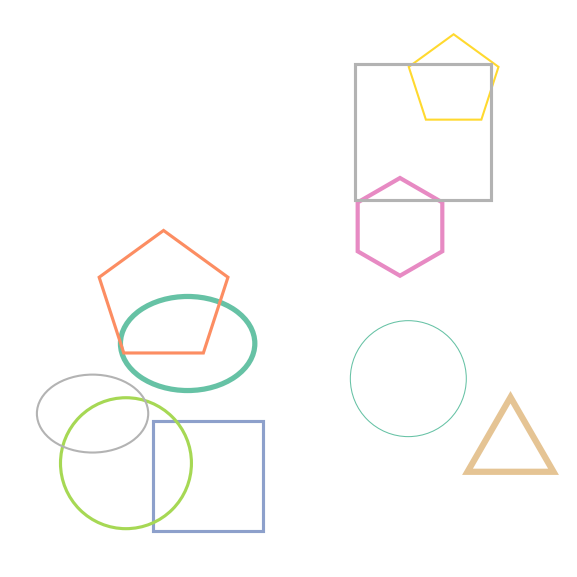[{"shape": "oval", "thickness": 2.5, "radius": 0.58, "center": [0.325, 0.404]}, {"shape": "circle", "thickness": 0.5, "radius": 0.5, "center": [0.707, 0.343]}, {"shape": "pentagon", "thickness": 1.5, "radius": 0.59, "center": [0.283, 0.483]}, {"shape": "square", "thickness": 1.5, "radius": 0.48, "center": [0.36, 0.175]}, {"shape": "hexagon", "thickness": 2, "radius": 0.42, "center": [0.693, 0.606]}, {"shape": "circle", "thickness": 1.5, "radius": 0.57, "center": [0.218, 0.197]}, {"shape": "pentagon", "thickness": 1, "radius": 0.41, "center": [0.785, 0.858]}, {"shape": "triangle", "thickness": 3, "radius": 0.43, "center": [0.884, 0.225]}, {"shape": "square", "thickness": 1.5, "radius": 0.59, "center": [0.732, 0.771]}, {"shape": "oval", "thickness": 1, "radius": 0.48, "center": [0.16, 0.283]}]